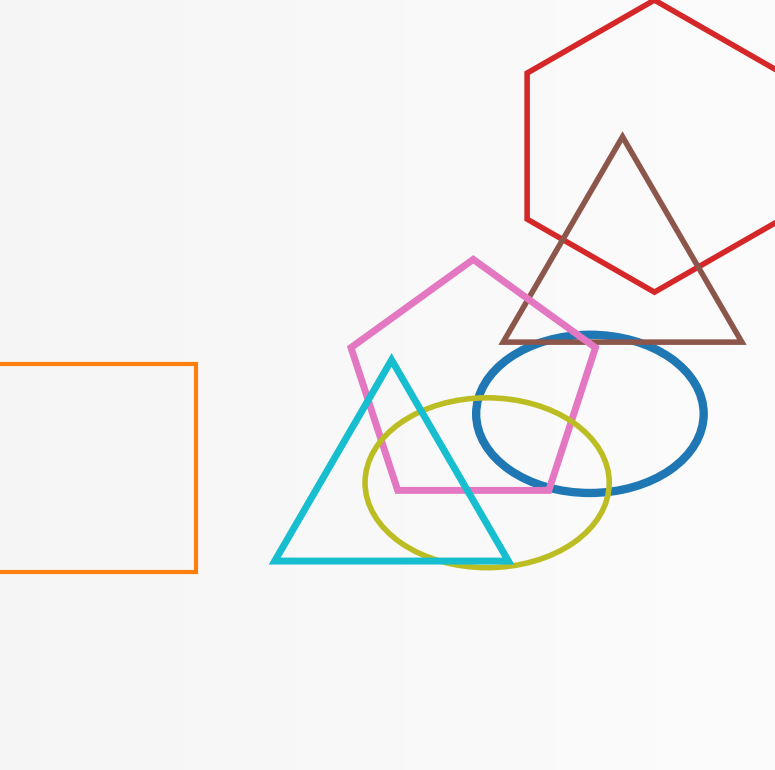[{"shape": "oval", "thickness": 3, "radius": 0.73, "center": [0.761, 0.463]}, {"shape": "square", "thickness": 1.5, "radius": 0.68, "center": [0.118, 0.392]}, {"shape": "hexagon", "thickness": 2, "radius": 0.95, "center": [0.844, 0.81]}, {"shape": "triangle", "thickness": 2, "radius": 0.89, "center": [0.803, 0.645]}, {"shape": "pentagon", "thickness": 2.5, "radius": 0.83, "center": [0.611, 0.497]}, {"shape": "oval", "thickness": 2, "radius": 0.79, "center": [0.629, 0.373]}, {"shape": "triangle", "thickness": 2.5, "radius": 0.87, "center": [0.505, 0.358]}]